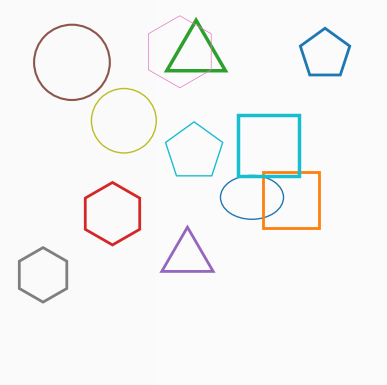[{"shape": "pentagon", "thickness": 2, "radius": 0.34, "center": [0.839, 0.86]}, {"shape": "oval", "thickness": 1, "radius": 0.41, "center": [0.65, 0.487]}, {"shape": "square", "thickness": 2, "radius": 0.36, "center": [0.751, 0.481]}, {"shape": "triangle", "thickness": 2.5, "radius": 0.44, "center": [0.506, 0.86]}, {"shape": "hexagon", "thickness": 2, "radius": 0.41, "center": [0.29, 0.445]}, {"shape": "triangle", "thickness": 2, "radius": 0.38, "center": [0.484, 0.333]}, {"shape": "circle", "thickness": 1.5, "radius": 0.49, "center": [0.186, 0.838]}, {"shape": "hexagon", "thickness": 0.5, "radius": 0.47, "center": [0.464, 0.866]}, {"shape": "hexagon", "thickness": 2, "radius": 0.35, "center": [0.111, 0.286]}, {"shape": "circle", "thickness": 1, "radius": 0.42, "center": [0.32, 0.686]}, {"shape": "pentagon", "thickness": 1, "radius": 0.39, "center": [0.501, 0.606]}, {"shape": "square", "thickness": 2.5, "radius": 0.39, "center": [0.693, 0.621]}]